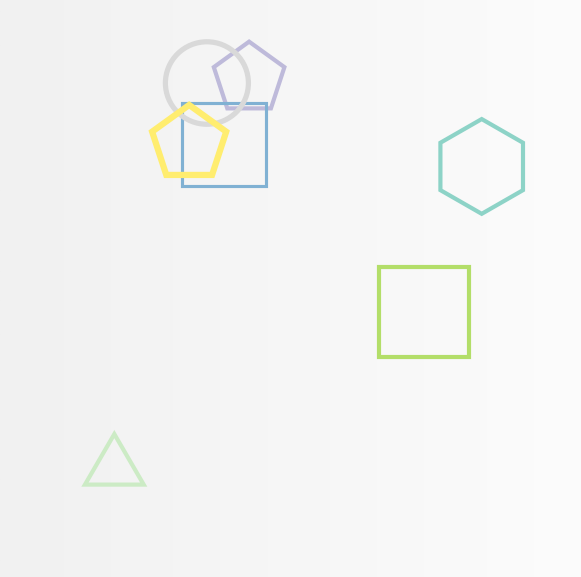[{"shape": "hexagon", "thickness": 2, "radius": 0.41, "center": [0.829, 0.711]}, {"shape": "pentagon", "thickness": 2, "radius": 0.32, "center": [0.429, 0.863]}, {"shape": "square", "thickness": 1.5, "radius": 0.36, "center": [0.386, 0.749]}, {"shape": "square", "thickness": 2, "radius": 0.39, "center": [0.73, 0.458]}, {"shape": "circle", "thickness": 2.5, "radius": 0.36, "center": [0.356, 0.855]}, {"shape": "triangle", "thickness": 2, "radius": 0.29, "center": [0.197, 0.189]}, {"shape": "pentagon", "thickness": 3, "radius": 0.33, "center": [0.325, 0.75]}]